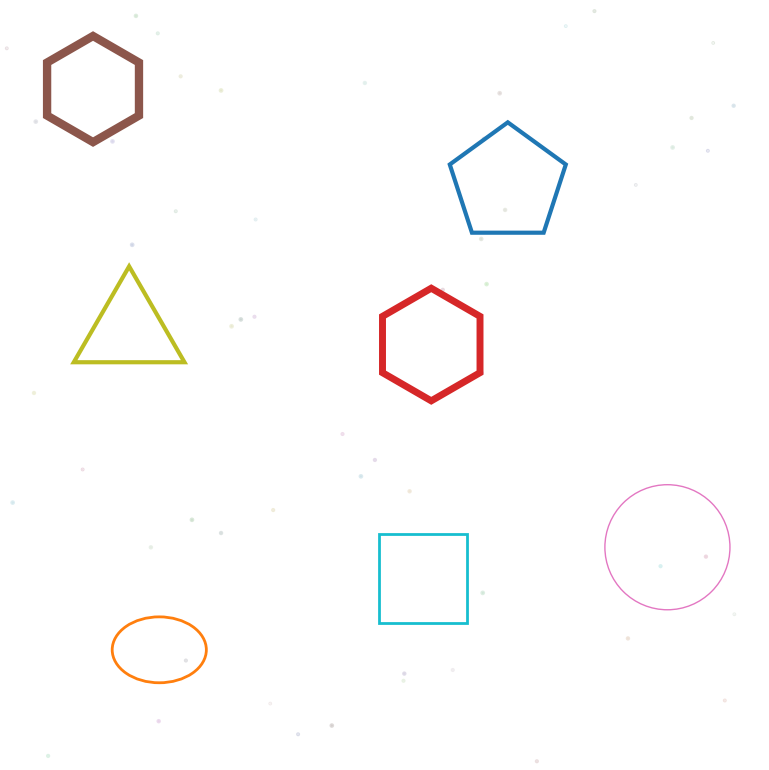[{"shape": "pentagon", "thickness": 1.5, "radius": 0.4, "center": [0.659, 0.762]}, {"shape": "oval", "thickness": 1, "radius": 0.31, "center": [0.207, 0.156]}, {"shape": "hexagon", "thickness": 2.5, "radius": 0.37, "center": [0.56, 0.553]}, {"shape": "hexagon", "thickness": 3, "radius": 0.34, "center": [0.121, 0.884]}, {"shape": "circle", "thickness": 0.5, "radius": 0.41, "center": [0.867, 0.289]}, {"shape": "triangle", "thickness": 1.5, "radius": 0.41, "center": [0.168, 0.571]}, {"shape": "square", "thickness": 1, "radius": 0.29, "center": [0.549, 0.249]}]